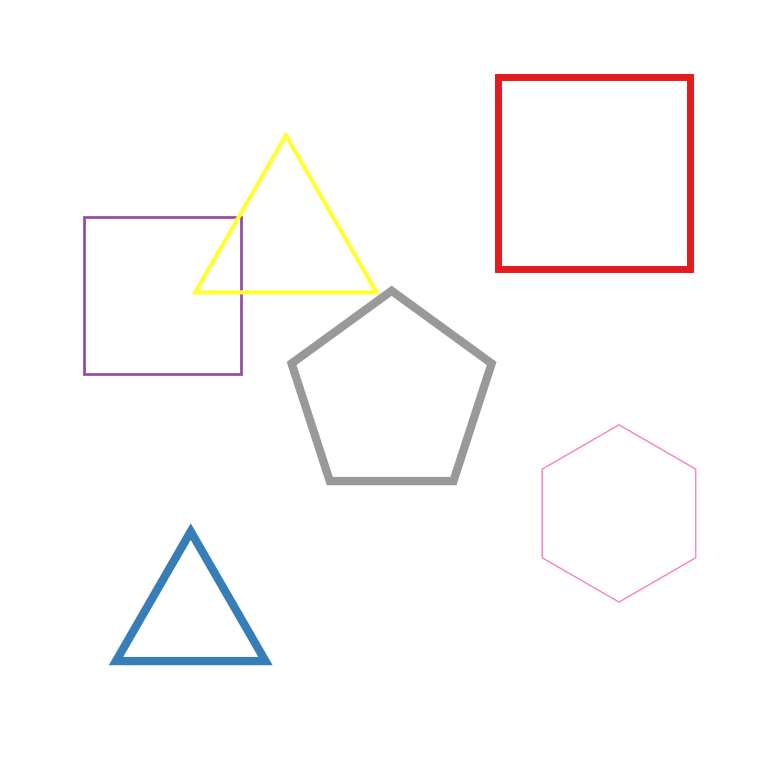[{"shape": "square", "thickness": 2.5, "radius": 0.62, "center": [0.771, 0.775]}, {"shape": "triangle", "thickness": 3, "radius": 0.56, "center": [0.248, 0.198]}, {"shape": "square", "thickness": 1, "radius": 0.51, "center": [0.211, 0.616]}, {"shape": "triangle", "thickness": 1.5, "radius": 0.68, "center": [0.371, 0.688]}, {"shape": "hexagon", "thickness": 0.5, "radius": 0.58, "center": [0.804, 0.333]}, {"shape": "pentagon", "thickness": 3, "radius": 0.68, "center": [0.509, 0.486]}]